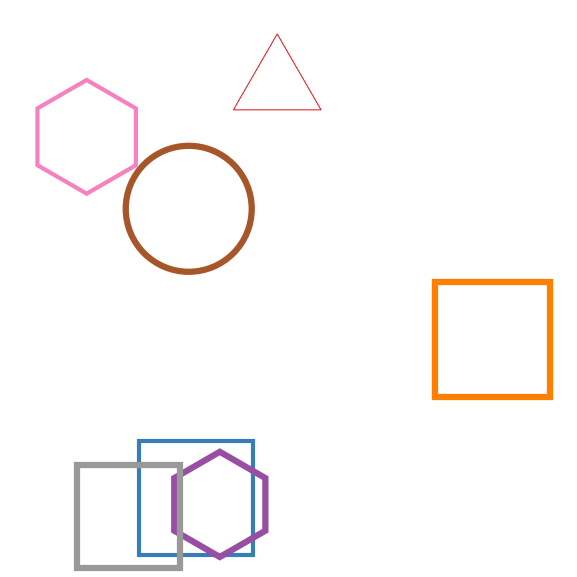[{"shape": "triangle", "thickness": 0.5, "radius": 0.44, "center": [0.48, 0.853]}, {"shape": "square", "thickness": 2, "radius": 0.49, "center": [0.34, 0.136]}, {"shape": "hexagon", "thickness": 3, "radius": 0.46, "center": [0.381, 0.126]}, {"shape": "square", "thickness": 3, "radius": 0.5, "center": [0.853, 0.411]}, {"shape": "circle", "thickness": 3, "radius": 0.55, "center": [0.327, 0.638]}, {"shape": "hexagon", "thickness": 2, "radius": 0.49, "center": [0.15, 0.762]}, {"shape": "square", "thickness": 3, "radius": 0.45, "center": [0.223, 0.105]}]